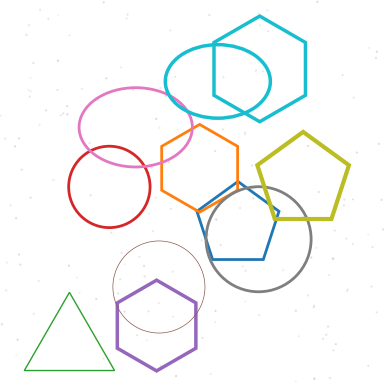[{"shape": "pentagon", "thickness": 2, "radius": 0.56, "center": [0.618, 0.417]}, {"shape": "hexagon", "thickness": 2, "radius": 0.57, "center": [0.519, 0.563]}, {"shape": "triangle", "thickness": 1, "radius": 0.68, "center": [0.18, 0.105]}, {"shape": "circle", "thickness": 2, "radius": 0.53, "center": [0.284, 0.514]}, {"shape": "hexagon", "thickness": 2.5, "radius": 0.59, "center": [0.407, 0.154]}, {"shape": "circle", "thickness": 0.5, "radius": 0.6, "center": [0.413, 0.255]}, {"shape": "oval", "thickness": 2, "radius": 0.74, "center": [0.353, 0.669]}, {"shape": "circle", "thickness": 2, "radius": 0.68, "center": [0.672, 0.379]}, {"shape": "pentagon", "thickness": 3, "radius": 0.63, "center": [0.787, 0.532]}, {"shape": "hexagon", "thickness": 2.5, "radius": 0.69, "center": [0.675, 0.821]}, {"shape": "oval", "thickness": 2.5, "radius": 0.68, "center": [0.566, 0.789]}]